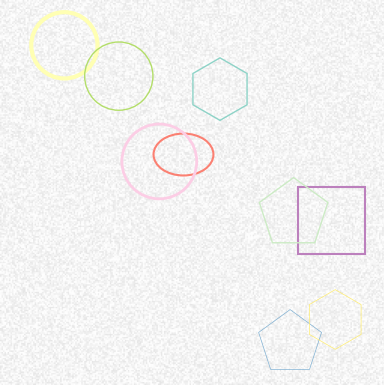[{"shape": "hexagon", "thickness": 1, "radius": 0.41, "center": [0.571, 0.769]}, {"shape": "circle", "thickness": 3, "radius": 0.43, "center": [0.167, 0.882]}, {"shape": "oval", "thickness": 1.5, "radius": 0.39, "center": [0.477, 0.599]}, {"shape": "pentagon", "thickness": 0.5, "radius": 0.43, "center": [0.753, 0.11]}, {"shape": "circle", "thickness": 1, "radius": 0.44, "center": [0.309, 0.802]}, {"shape": "circle", "thickness": 2, "radius": 0.49, "center": [0.414, 0.581]}, {"shape": "square", "thickness": 1.5, "radius": 0.43, "center": [0.862, 0.427]}, {"shape": "pentagon", "thickness": 1, "radius": 0.47, "center": [0.763, 0.445]}, {"shape": "hexagon", "thickness": 0.5, "radius": 0.39, "center": [0.871, 0.17]}]